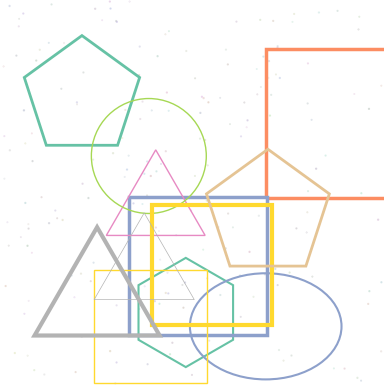[{"shape": "pentagon", "thickness": 2, "radius": 0.79, "center": [0.213, 0.75]}, {"shape": "hexagon", "thickness": 1.5, "radius": 0.71, "center": [0.483, 0.188]}, {"shape": "square", "thickness": 2.5, "radius": 0.97, "center": [0.884, 0.679]}, {"shape": "oval", "thickness": 1.5, "radius": 0.98, "center": [0.69, 0.152]}, {"shape": "square", "thickness": 2.5, "radius": 0.89, "center": [0.514, 0.309]}, {"shape": "triangle", "thickness": 1, "radius": 0.74, "center": [0.404, 0.463]}, {"shape": "circle", "thickness": 1, "radius": 0.75, "center": [0.387, 0.595]}, {"shape": "square", "thickness": 1, "radius": 0.73, "center": [0.392, 0.152]}, {"shape": "square", "thickness": 3, "radius": 0.78, "center": [0.551, 0.312]}, {"shape": "pentagon", "thickness": 2, "radius": 0.84, "center": [0.696, 0.445]}, {"shape": "triangle", "thickness": 0.5, "radius": 0.75, "center": [0.375, 0.297]}, {"shape": "triangle", "thickness": 3, "radius": 0.94, "center": [0.252, 0.222]}]